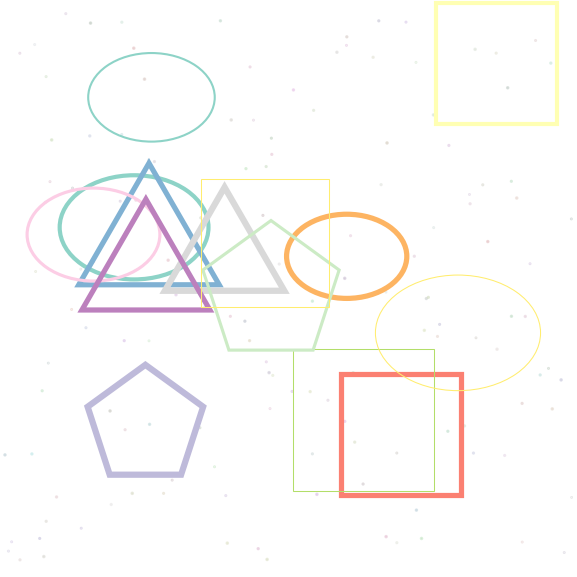[{"shape": "oval", "thickness": 1, "radius": 0.55, "center": [0.262, 0.831]}, {"shape": "oval", "thickness": 2, "radius": 0.64, "center": [0.232, 0.605]}, {"shape": "square", "thickness": 2, "radius": 0.53, "center": [0.86, 0.889]}, {"shape": "pentagon", "thickness": 3, "radius": 0.53, "center": [0.252, 0.262]}, {"shape": "square", "thickness": 2.5, "radius": 0.52, "center": [0.695, 0.247]}, {"shape": "triangle", "thickness": 2.5, "radius": 0.7, "center": [0.258, 0.576]}, {"shape": "oval", "thickness": 2.5, "radius": 0.52, "center": [0.6, 0.555]}, {"shape": "square", "thickness": 0.5, "radius": 0.61, "center": [0.63, 0.272]}, {"shape": "oval", "thickness": 1.5, "radius": 0.57, "center": [0.162, 0.593]}, {"shape": "triangle", "thickness": 3, "radius": 0.6, "center": [0.389, 0.555]}, {"shape": "triangle", "thickness": 2.5, "radius": 0.64, "center": [0.253, 0.526]}, {"shape": "pentagon", "thickness": 1.5, "radius": 0.62, "center": [0.469, 0.493]}, {"shape": "oval", "thickness": 0.5, "radius": 0.71, "center": [0.793, 0.423]}, {"shape": "square", "thickness": 0.5, "radius": 0.55, "center": [0.459, 0.578]}]